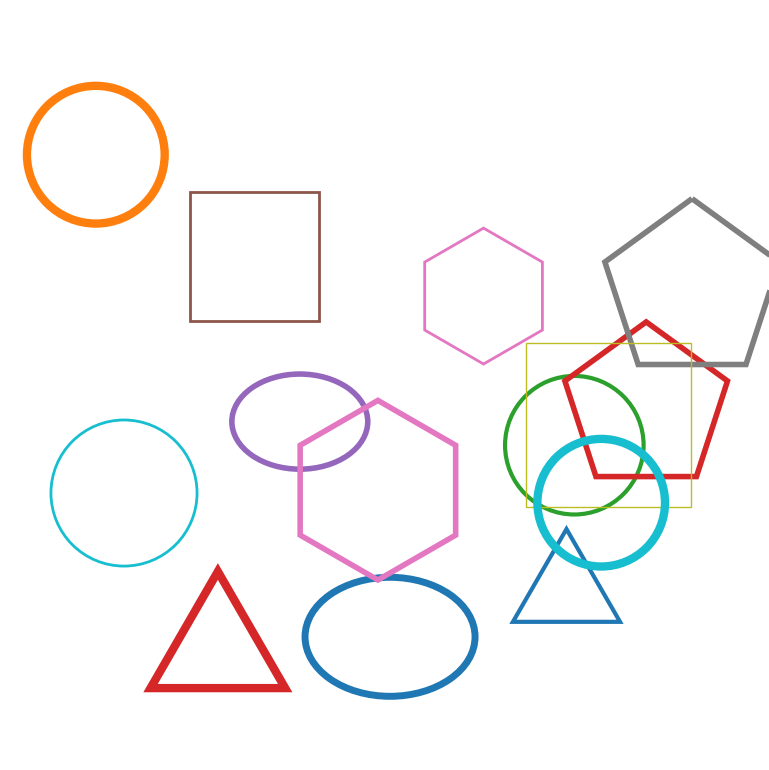[{"shape": "triangle", "thickness": 1.5, "radius": 0.4, "center": [0.736, 0.233]}, {"shape": "oval", "thickness": 2.5, "radius": 0.55, "center": [0.507, 0.173]}, {"shape": "circle", "thickness": 3, "radius": 0.45, "center": [0.124, 0.799]}, {"shape": "circle", "thickness": 1.5, "radius": 0.45, "center": [0.746, 0.422]}, {"shape": "pentagon", "thickness": 2, "radius": 0.56, "center": [0.839, 0.471]}, {"shape": "triangle", "thickness": 3, "radius": 0.5, "center": [0.283, 0.157]}, {"shape": "oval", "thickness": 2, "radius": 0.44, "center": [0.389, 0.452]}, {"shape": "square", "thickness": 1, "radius": 0.42, "center": [0.331, 0.667]}, {"shape": "hexagon", "thickness": 2, "radius": 0.58, "center": [0.491, 0.363]}, {"shape": "hexagon", "thickness": 1, "radius": 0.44, "center": [0.628, 0.615]}, {"shape": "pentagon", "thickness": 2, "radius": 0.6, "center": [0.899, 0.623]}, {"shape": "square", "thickness": 0.5, "radius": 0.53, "center": [0.79, 0.448]}, {"shape": "circle", "thickness": 1, "radius": 0.47, "center": [0.161, 0.36]}, {"shape": "circle", "thickness": 3, "radius": 0.41, "center": [0.781, 0.347]}]